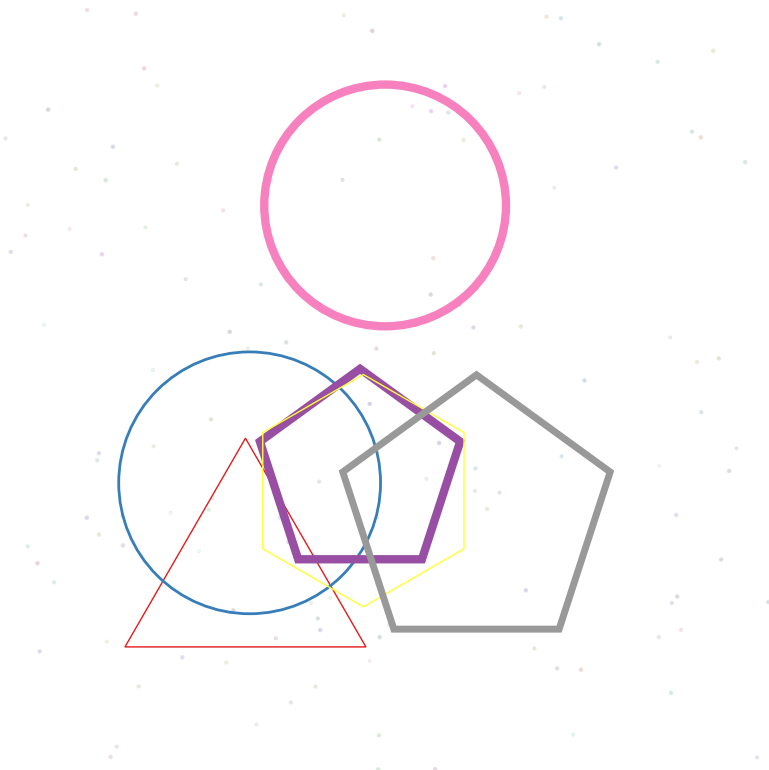[{"shape": "triangle", "thickness": 0.5, "radius": 0.9, "center": [0.319, 0.25]}, {"shape": "circle", "thickness": 1, "radius": 0.85, "center": [0.324, 0.373]}, {"shape": "pentagon", "thickness": 3, "radius": 0.68, "center": [0.468, 0.384]}, {"shape": "hexagon", "thickness": 0.5, "radius": 0.75, "center": [0.472, 0.363]}, {"shape": "circle", "thickness": 3, "radius": 0.78, "center": [0.5, 0.733]}, {"shape": "pentagon", "thickness": 2.5, "radius": 0.91, "center": [0.619, 0.331]}]